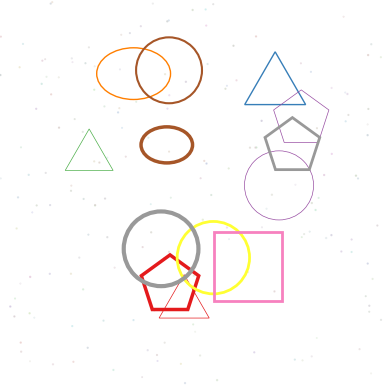[{"shape": "pentagon", "thickness": 2.5, "radius": 0.39, "center": [0.442, 0.259]}, {"shape": "triangle", "thickness": 0.5, "radius": 0.38, "center": [0.478, 0.211]}, {"shape": "triangle", "thickness": 1, "radius": 0.46, "center": [0.715, 0.774]}, {"shape": "triangle", "thickness": 0.5, "radius": 0.36, "center": [0.232, 0.593]}, {"shape": "circle", "thickness": 0.5, "radius": 0.45, "center": [0.725, 0.518]}, {"shape": "pentagon", "thickness": 0.5, "radius": 0.38, "center": [0.782, 0.691]}, {"shape": "oval", "thickness": 1, "radius": 0.48, "center": [0.347, 0.809]}, {"shape": "circle", "thickness": 2, "radius": 0.47, "center": [0.554, 0.331]}, {"shape": "oval", "thickness": 2.5, "radius": 0.33, "center": [0.433, 0.624]}, {"shape": "circle", "thickness": 1.5, "radius": 0.43, "center": [0.439, 0.817]}, {"shape": "square", "thickness": 2, "radius": 0.45, "center": [0.644, 0.309]}, {"shape": "pentagon", "thickness": 2, "radius": 0.37, "center": [0.759, 0.62]}, {"shape": "circle", "thickness": 3, "radius": 0.49, "center": [0.418, 0.354]}]